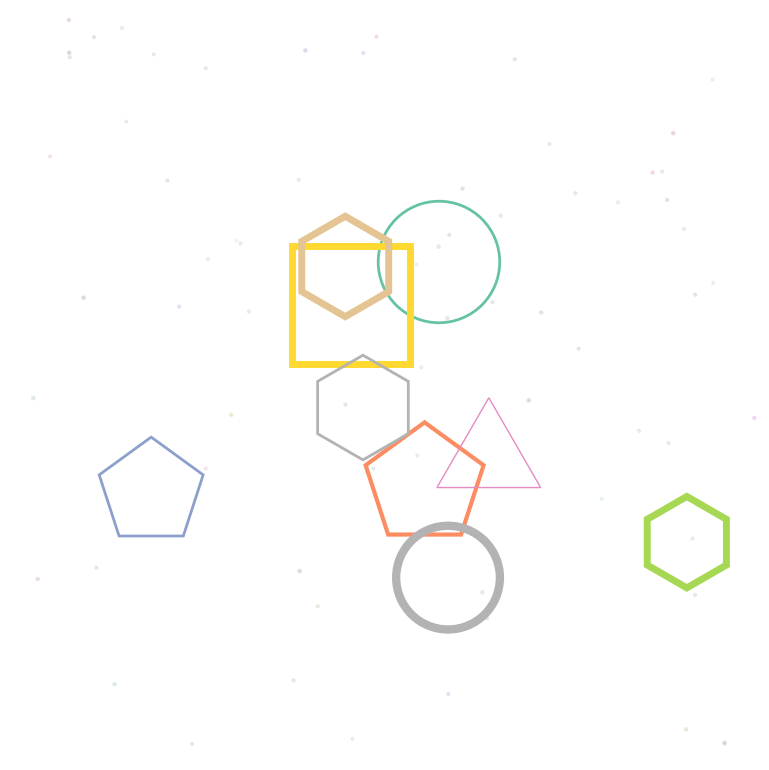[{"shape": "circle", "thickness": 1, "radius": 0.39, "center": [0.57, 0.66]}, {"shape": "pentagon", "thickness": 1.5, "radius": 0.4, "center": [0.551, 0.371]}, {"shape": "pentagon", "thickness": 1, "radius": 0.35, "center": [0.196, 0.361]}, {"shape": "triangle", "thickness": 0.5, "radius": 0.39, "center": [0.635, 0.406]}, {"shape": "hexagon", "thickness": 2.5, "radius": 0.3, "center": [0.892, 0.296]}, {"shape": "square", "thickness": 2.5, "radius": 0.38, "center": [0.456, 0.604]}, {"shape": "hexagon", "thickness": 2.5, "radius": 0.33, "center": [0.448, 0.654]}, {"shape": "circle", "thickness": 3, "radius": 0.34, "center": [0.582, 0.25]}, {"shape": "hexagon", "thickness": 1, "radius": 0.34, "center": [0.471, 0.471]}]